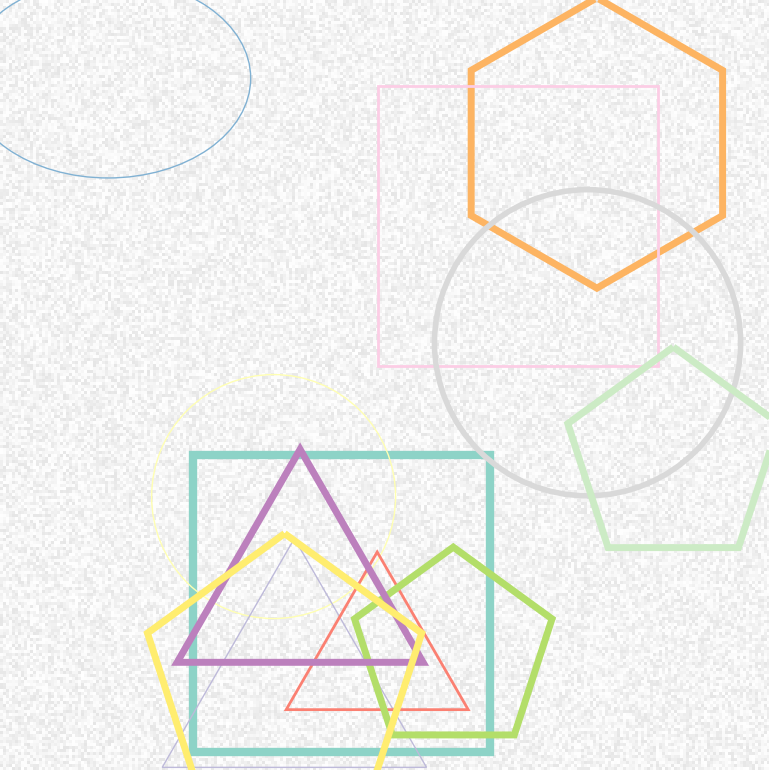[{"shape": "square", "thickness": 3, "radius": 0.97, "center": [0.444, 0.216]}, {"shape": "circle", "thickness": 0.5, "radius": 0.79, "center": [0.355, 0.355]}, {"shape": "triangle", "thickness": 0.5, "radius": 0.99, "center": [0.382, 0.103]}, {"shape": "triangle", "thickness": 1, "radius": 0.68, "center": [0.49, 0.147]}, {"shape": "oval", "thickness": 0.5, "radius": 0.93, "center": [0.14, 0.898]}, {"shape": "hexagon", "thickness": 2.5, "radius": 0.94, "center": [0.775, 0.814]}, {"shape": "pentagon", "thickness": 2.5, "radius": 0.67, "center": [0.589, 0.155]}, {"shape": "square", "thickness": 1, "radius": 0.91, "center": [0.672, 0.706]}, {"shape": "circle", "thickness": 2, "radius": 0.99, "center": [0.763, 0.555]}, {"shape": "triangle", "thickness": 2.5, "radius": 0.92, "center": [0.39, 0.232]}, {"shape": "pentagon", "thickness": 2.5, "radius": 0.72, "center": [0.874, 0.405]}, {"shape": "pentagon", "thickness": 2.5, "radius": 0.94, "center": [0.37, 0.12]}]